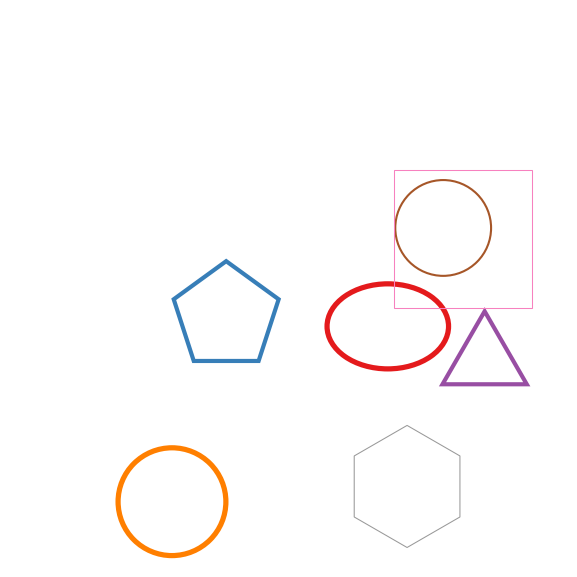[{"shape": "oval", "thickness": 2.5, "radius": 0.53, "center": [0.672, 0.434]}, {"shape": "pentagon", "thickness": 2, "radius": 0.48, "center": [0.392, 0.451]}, {"shape": "triangle", "thickness": 2, "radius": 0.42, "center": [0.839, 0.376]}, {"shape": "circle", "thickness": 2.5, "radius": 0.47, "center": [0.298, 0.13]}, {"shape": "circle", "thickness": 1, "radius": 0.41, "center": [0.767, 0.604]}, {"shape": "square", "thickness": 0.5, "radius": 0.6, "center": [0.802, 0.585]}, {"shape": "hexagon", "thickness": 0.5, "radius": 0.53, "center": [0.705, 0.157]}]